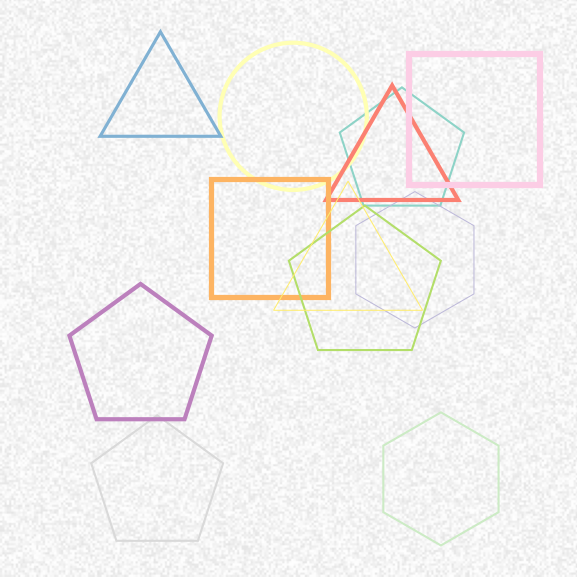[{"shape": "pentagon", "thickness": 1, "radius": 0.57, "center": [0.696, 0.735]}, {"shape": "circle", "thickness": 2, "radius": 0.64, "center": [0.508, 0.798]}, {"shape": "hexagon", "thickness": 0.5, "radius": 0.59, "center": [0.718, 0.549]}, {"shape": "triangle", "thickness": 2, "radius": 0.66, "center": [0.679, 0.719]}, {"shape": "triangle", "thickness": 1.5, "radius": 0.6, "center": [0.278, 0.823]}, {"shape": "square", "thickness": 2.5, "radius": 0.51, "center": [0.466, 0.587]}, {"shape": "pentagon", "thickness": 1, "radius": 0.69, "center": [0.632, 0.505]}, {"shape": "square", "thickness": 3, "radius": 0.57, "center": [0.822, 0.792]}, {"shape": "pentagon", "thickness": 1, "radius": 0.6, "center": [0.272, 0.16]}, {"shape": "pentagon", "thickness": 2, "radius": 0.65, "center": [0.243, 0.378]}, {"shape": "hexagon", "thickness": 1, "radius": 0.58, "center": [0.764, 0.17]}, {"shape": "triangle", "thickness": 0.5, "radius": 0.74, "center": [0.603, 0.536]}]